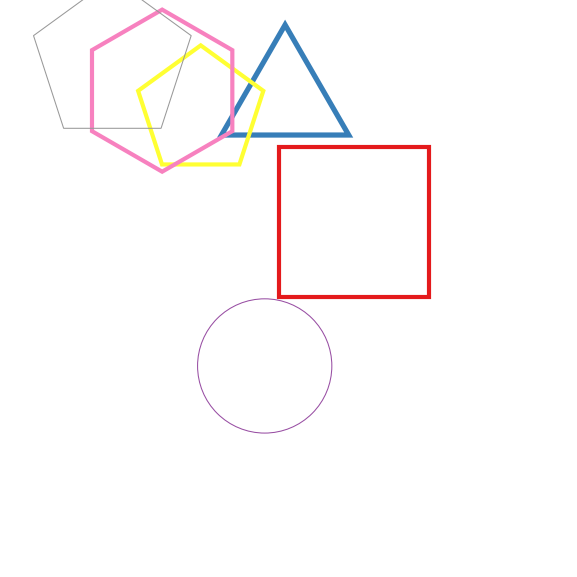[{"shape": "square", "thickness": 2, "radius": 0.65, "center": [0.613, 0.615]}, {"shape": "triangle", "thickness": 2.5, "radius": 0.64, "center": [0.494, 0.829]}, {"shape": "circle", "thickness": 0.5, "radius": 0.58, "center": [0.458, 0.365]}, {"shape": "pentagon", "thickness": 2, "radius": 0.57, "center": [0.348, 0.807]}, {"shape": "hexagon", "thickness": 2, "radius": 0.7, "center": [0.281, 0.842]}, {"shape": "pentagon", "thickness": 0.5, "radius": 0.72, "center": [0.195, 0.893]}]